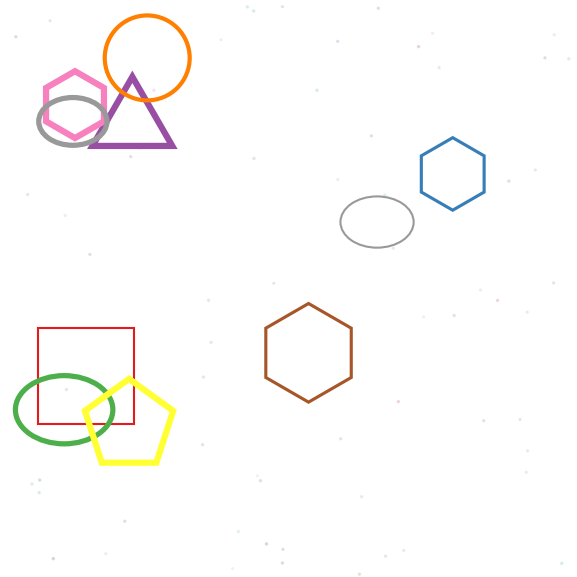[{"shape": "square", "thickness": 1, "radius": 0.41, "center": [0.15, 0.348]}, {"shape": "hexagon", "thickness": 1.5, "radius": 0.31, "center": [0.784, 0.698]}, {"shape": "oval", "thickness": 2.5, "radius": 0.42, "center": [0.111, 0.29]}, {"shape": "triangle", "thickness": 3, "radius": 0.4, "center": [0.229, 0.786]}, {"shape": "circle", "thickness": 2, "radius": 0.37, "center": [0.255, 0.899]}, {"shape": "pentagon", "thickness": 3, "radius": 0.4, "center": [0.223, 0.263]}, {"shape": "hexagon", "thickness": 1.5, "radius": 0.43, "center": [0.534, 0.388]}, {"shape": "hexagon", "thickness": 3, "radius": 0.29, "center": [0.13, 0.818]}, {"shape": "oval", "thickness": 2.5, "radius": 0.3, "center": [0.126, 0.789]}, {"shape": "oval", "thickness": 1, "radius": 0.32, "center": [0.653, 0.615]}]